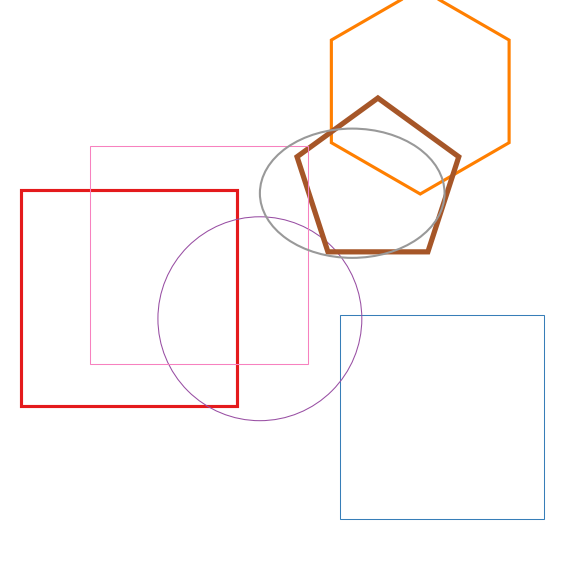[{"shape": "square", "thickness": 1.5, "radius": 0.94, "center": [0.223, 0.483]}, {"shape": "square", "thickness": 0.5, "radius": 0.89, "center": [0.766, 0.277]}, {"shape": "circle", "thickness": 0.5, "radius": 0.88, "center": [0.45, 0.447]}, {"shape": "hexagon", "thickness": 1.5, "radius": 0.89, "center": [0.728, 0.841]}, {"shape": "pentagon", "thickness": 2.5, "radius": 0.74, "center": [0.654, 0.682]}, {"shape": "square", "thickness": 0.5, "radius": 0.94, "center": [0.345, 0.557]}, {"shape": "oval", "thickness": 1, "radius": 0.8, "center": [0.61, 0.665]}]